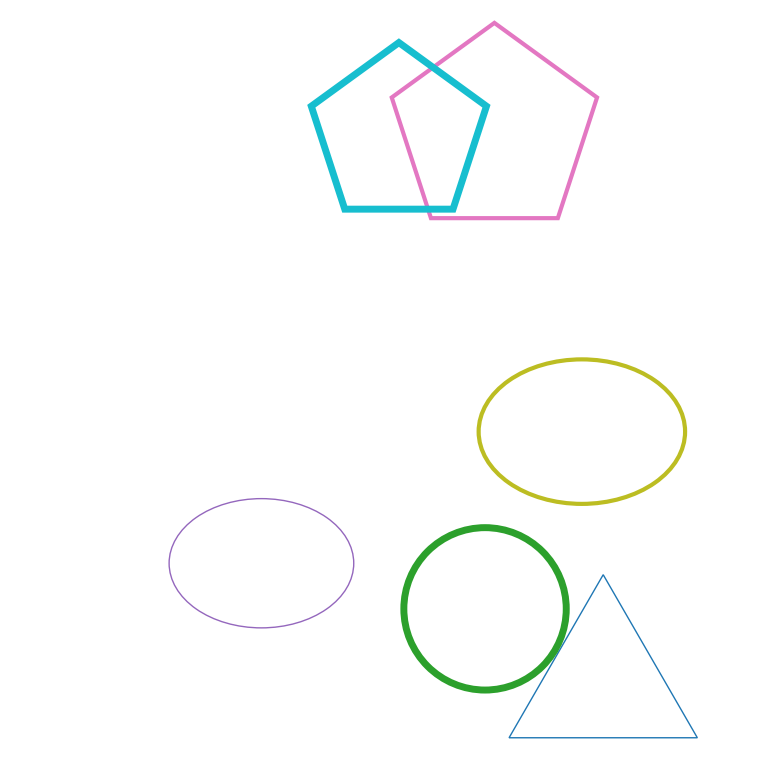[{"shape": "triangle", "thickness": 0.5, "radius": 0.71, "center": [0.783, 0.112]}, {"shape": "circle", "thickness": 2.5, "radius": 0.53, "center": [0.63, 0.209]}, {"shape": "oval", "thickness": 0.5, "radius": 0.6, "center": [0.34, 0.269]}, {"shape": "pentagon", "thickness": 1.5, "radius": 0.7, "center": [0.642, 0.83]}, {"shape": "oval", "thickness": 1.5, "radius": 0.67, "center": [0.756, 0.439]}, {"shape": "pentagon", "thickness": 2.5, "radius": 0.6, "center": [0.518, 0.825]}]